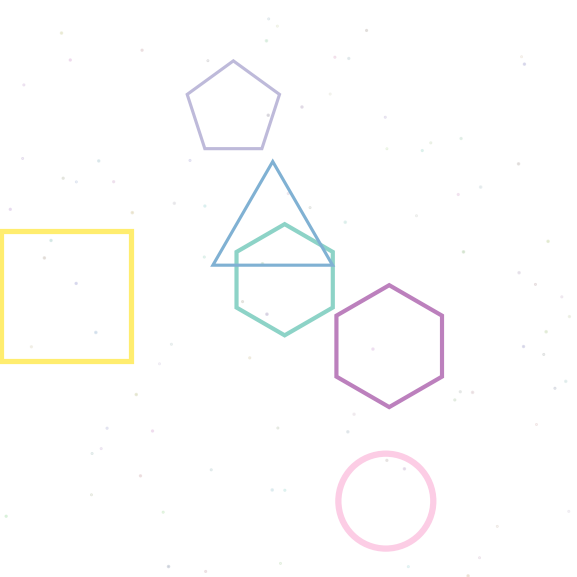[{"shape": "hexagon", "thickness": 2, "radius": 0.48, "center": [0.493, 0.515]}, {"shape": "pentagon", "thickness": 1.5, "radius": 0.42, "center": [0.404, 0.81]}, {"shape": "triangle", "thickness": 1.5, "radius": 0.6, "center": [0.472, 0.6]}, {"shape": "circle", "thickness": 3, "radius": 0.41, "center": [0.668, 0.131]}, {"shape": "hexagon", "thickness": 2, "radius": 0.53, "center": [0.674, 0.4]}, {"shape": "square", "thickness": 2.5, "radius": 0.56, "center": [0.115, 0.487]}]